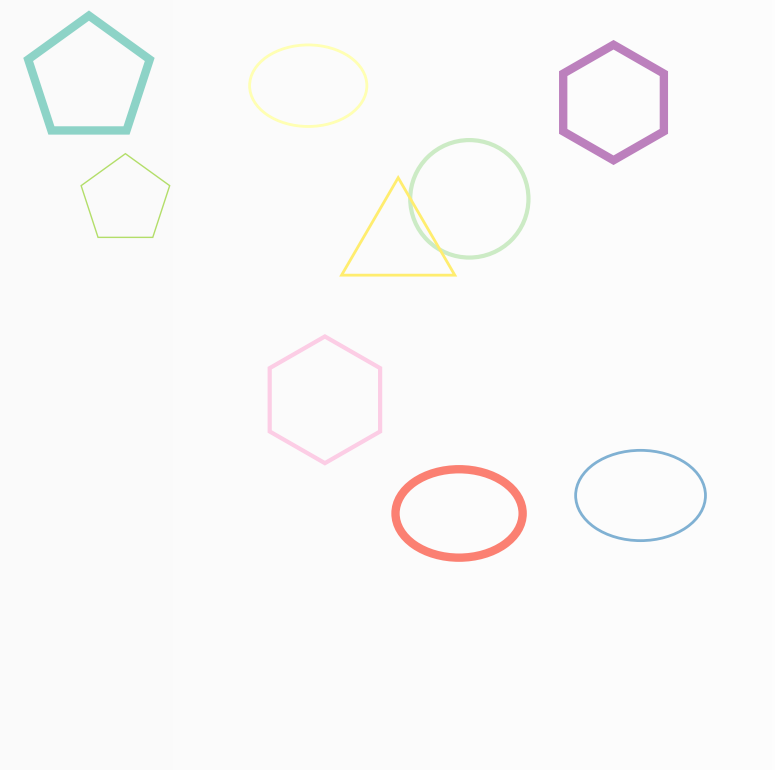[{"shape": "pentagon", "thickness": 3, "radius": 0.41, "center": [0.115, 0.897]}, {"shape": "oval", "thickness": 1, "radius": 0.38, "center": [0.398, 0.889]}, {"shape": "oval", "thickness": 3, "radius": 0.41, "center": [0.592, 0.333]}, {"shape": "oval", "thickness": 1, "radius": 0.42, "center": [0.827, 0.357]}, {"shape": "pentagon", "thickness": 0.5, "radius": 0.3, "center": [0.162, 0.74]}, {"shape": "hexagon", "thickness": 1.5, "radius": 0.41, "center": [0.419, 0.481]}, {"shape": "hexagon", "thickness": 3, "radius": 0.37, "center": [0.792, 0.867]}, {"shape": "circle", "thickness": 1.5, "radius": 0.38, "center": [0.606, 0.742]}, {"shape": "triangle", "thickness": 1, "radius": 0.42, "center": [0.514, 0.685]}]